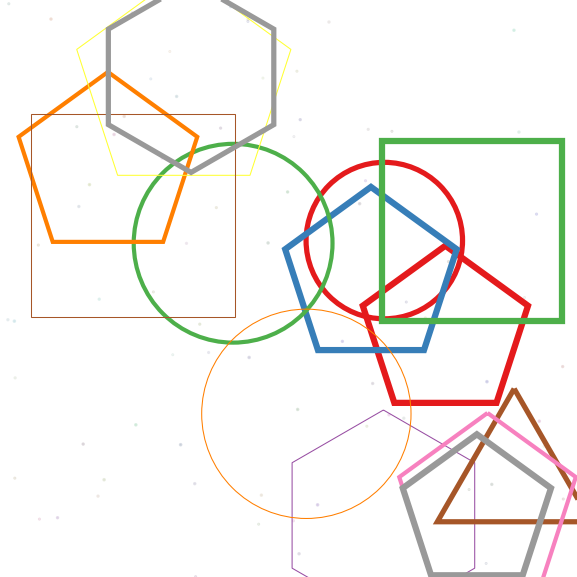[{"shape": "circle", "thickness": 2.5, "radius": 0.68, "center": [0.665, 0.583]}, {"shape": "pentagon", "thickness": 3, "radius": 0.75, "center": [0.771, 0.423]}, {"shape": "pentagon", "thickness": 3, "radius": 0.78, "center": [0.642, 0.519]}, {"shape": "square", "thickness": 3, "radius": 0.78, "center": [0.817, 0.599]}, {"shape": "circle", "thickness": 2, "radius": 0.86, "center": [0.404, 0.578]}, {"shape": "hexagon", "thickness": 0.5, "radius": 0.91, "center": [0.664, 0.107]}, {"shape": "pentagon", "thickness": 2, "radius": 0.81, "center": [0.187, 0.712]}, {"shape": "circle", "thickness": 0.5, "radius": 0.91, "center": [0.53, 0.283]}, {"shape": "pentagon", "thickness": 0.5, "radius": 0.97, "center": [0.318, 0.853]}, {"shape": "triangle", "thickness": 2.5, "radius": 0.77, "center": [0.89, 0.172]}, {"shape": "square", "thickness": 0.5, "radius": 0.88, "center": [0.23, 0.626]}, {"shape": "pentagon", "thickness": 2, "radius": 0.8, "center": [0.844, 0.123]}, {"shape": "pentagon", "thickness": 3, "radius": 0.67, "center": [0.826, 0.112]}, {"shape": "hexagon", "thickness": 2.5, "radius": 0.83, "center": [0.331, 0.866]}]